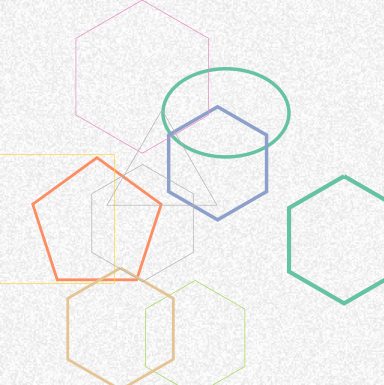[{"shape": "oval", "thickness": 2.5, "radius": 0.82, "center": [0.587, 0.707]}, {"shape": "hexagon", "thickness": 3, "radius": 0.83, "center": [0.894, 0.377]}, {"shape": "pentagon", "thickness": 2, "radius": 0.88, "center": [0.252, 0.415]}, {"shape": "hexagon", "thickness": 2.5, "radius": 0.73, "center": [0.565, 0.576]}, {"shape": "hexagon", "thickness": 0.5, "radius": 0.99, "center": [0.369, 0.801]}, {"shape": "hexagon", "thickness": 0.5, "radius": 0.75, "center": [0.507, 0.123]}, {"shape": "square", "thickness": 0.5, "radius": 0.84, "center": [0.128, 0.433]}, {"shape": "hexagon", "thickness": 2, "radius": 0.79, "center": [0.313, 0.146]}, {"shape": "triangle", "thickness": 0.5, "radius": 0.83, "center": [0.421, 0.549]}, {"shape": "hexagon", "thickness": 0.5, "radius": 0.76, "center": [0.37, 0.421]}]